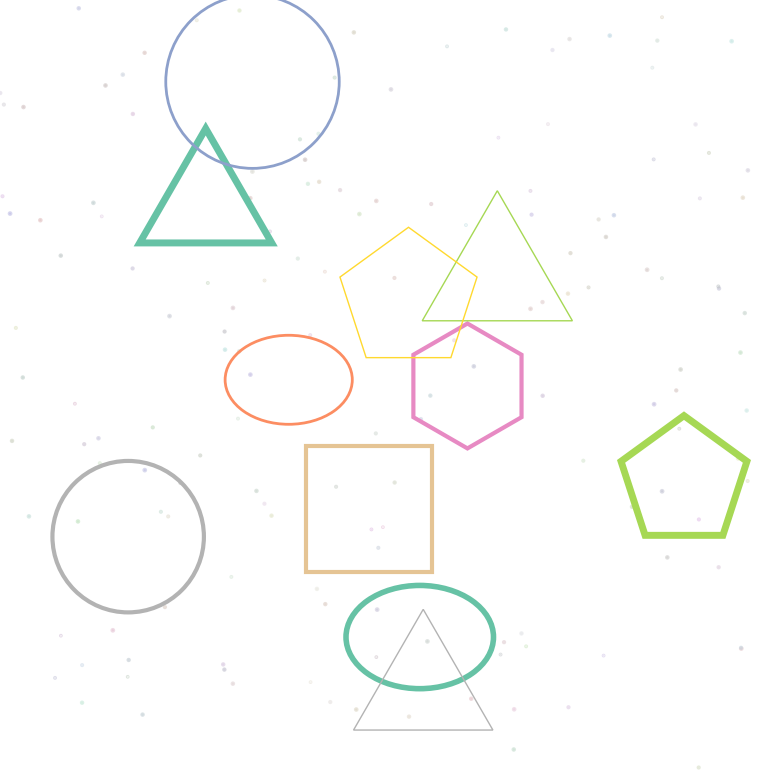[{"shape": "triangle", "thickness": 2.5, "radius": 0.5, "center": [0.267, 0.734]}, {"shape": "oval", "thickness": 2, "radius": 0.48, "center": [0.545, 0.173]}, {"shape": "oval", "thickness": 1, "radius": 0.41, "center": [0.375, 0.507]}, {"shape": "circle", "thickness": 1, "radius": 0.56, "center": [0.328, 0.894]}, {"shape": "hexagon", "thickness": 1.5, "radius": 0.41, "center": [0.607, 0.499]}, {"shape": "pentagon", "thickness": 2.5, "radius": 0.43, "center": [0.888, 0.374]}, {"shape": "triangle", "thickness": 0.5, "radius": 0.56, "center": [0.646, 0.64]}, {"shape": "pentagon", "thickness": 0.5, "radius": 0.47, "center": [0.531, 0.611]}, {"shape": "square", "thickness": 1.5, "radius": 0.41, "center": [0.479, 0.339]}, {"shape": "circle", "thickness": 1.5, "radius": 0.49, "center": [0.166, 0.303]}, {"shape": "triangle", "thickness": 0.5, "radius": 0.52, "center": [0.55, 0.104]}]